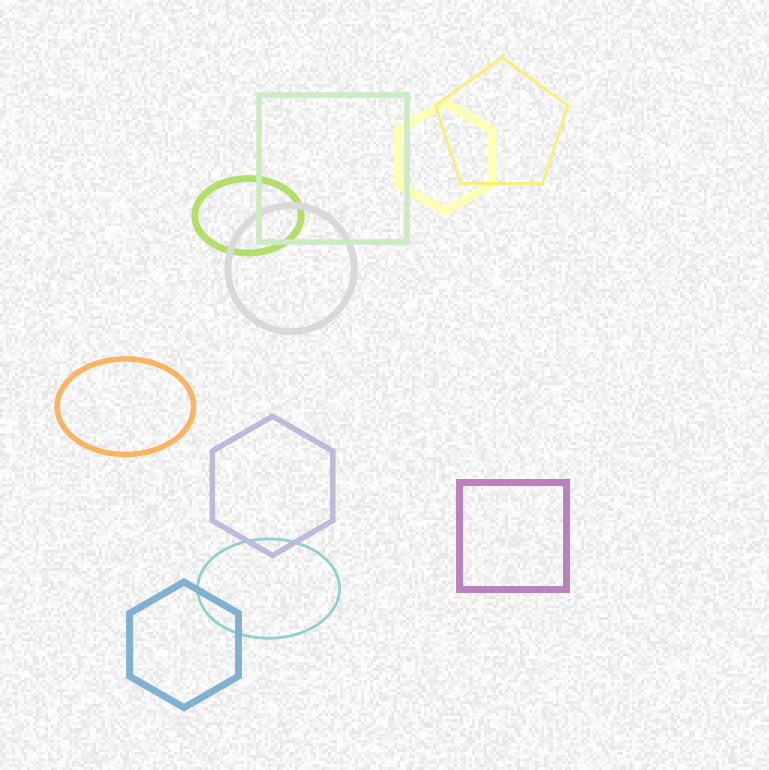[{"shape": "oval", "thickness": 1, "radius": 0.46, "center": [0.349, 0.236]}, {"shape": "hexagon", "thickness": 3, "radius": 0.35, "center": [0.578, 0.796]}, {"shape": "hexagon", "thickness": 2, "radius": 0.45, "center": [0.354, 0.369]}, {"shape": "hexagon", "thickness": 2.5, "radius": 0.41, "center": [0.239, 0.163]}, {"shape": "oval", "thickness": 2, "radius": 0.44, "center": [0.163, 0.472]}, {"shape": "oval", "thickness": 2.5, "radius": 0.35, "center": [0.322, 0.72]}, {"shape": "circle", "thickness": 2.5, "radius": 0.41, "center": [0.378, 0.651]}, {"shape": "square", "thickness": 2.5, "radius": 0.35, "center": [0.666, 0.305]}, {"shape": "square", "thickness": 2, "radius": 0.48, "center": [0.433, 0.781]}, {"shape": "pentagon", "thickness": 1, "radius": 0.45, "center": [0.652, 0.835]}]